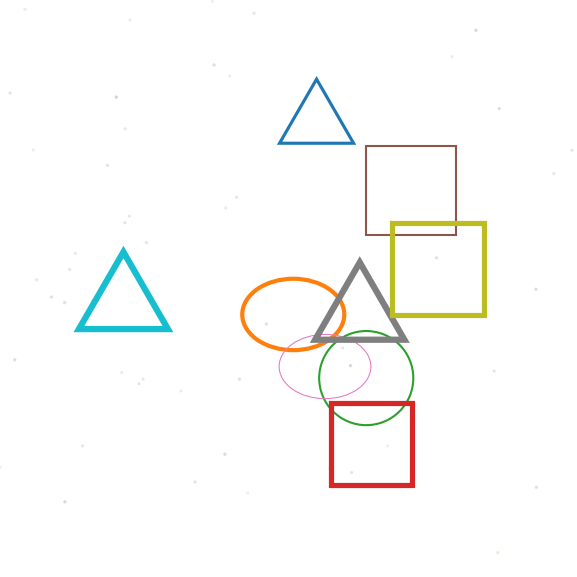[{"shape": "triangle", "thickness": 1.5, "radius": 0.37, "center": [0.548, 0.788]}, {"shape": "oval", "thickness": 2, "radius": 0.44, "center": [0.508, 0.455]}, {"shape": "circle", "thickness": 1, "radius": 0.41, "center": [0.634, 0.344]}, {"shape": "square", "thickness": 2.5, "radius": 0.35, "center": [0.643, 0.23]}, {"shape": "square", "thickness": 1, "radius": 0.39, "center": [0.711, 0.669]}, {"shape": "oval", "thickness": 0.5, "radius": 0.4, "center": [0.563, 0.364]}, {"shape": "triangle", "thickness": 3, "radius": 0.45, "center": [0.623, 0.455]}, {"shape": "square", "thickness": 2.5, "radius": 0.4, "center": [0.759, 0.533]}, {"shape": "triangle", "thickness": 3, "radius": 0.45, "center": [0.214, 0.474]}]